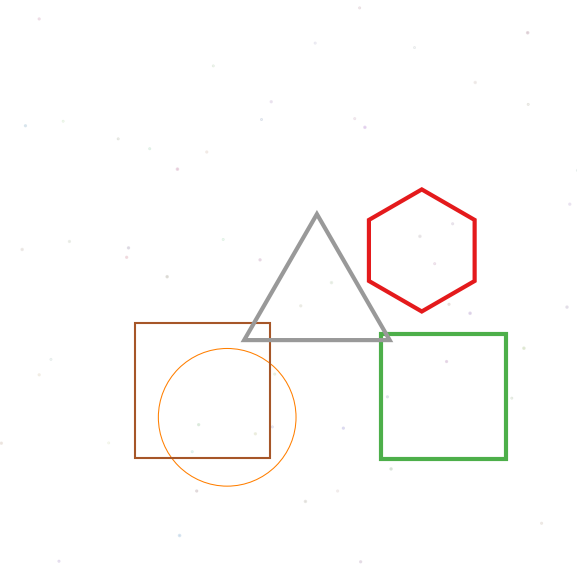[{"shape": "hexagon", "thickness": 2, "radius": 0.53, "center": [0.73, 0.565]}, {"shape": "square", "thickness": 2, "radius": 0.54, "center": [0.768, 0.312]}, {"shape": "circle", "thickness": 0.5, "radius": 0.6, "center": [0.393, 0.277]}, {"shape": "square", "thickness": 1, "radius": 0.58, "center": [0.351, 0.323]}, {"shape": "triangle", "thickness": 2, "radius": 0.73, "center": [0.549, 0.483]}]